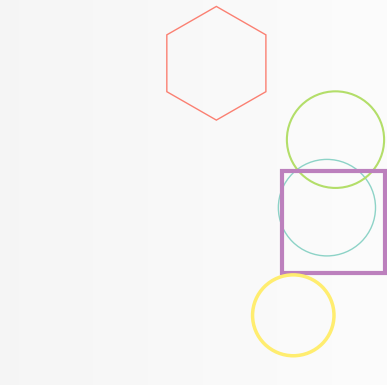[{"shape": "circle", "thickness": 1, "radius": 0.63, "center": [0.844, 0.461]}, {"shape": "hexagon", "thickness": 1, "radius": 0.74, "center": [0.558, 0.836]}, {"shape": "circle", "thickness": 1.5, "radius": 0.63, "center": [0.866, 0.637]}, {"shape": "square", "thickness": 3, "radius": 0.66, "center": [0.862, 0.423]}, {"shape": "circle", "thickness": 2.5, "radius": 0.53, "center": [0.757, 0.181]}]